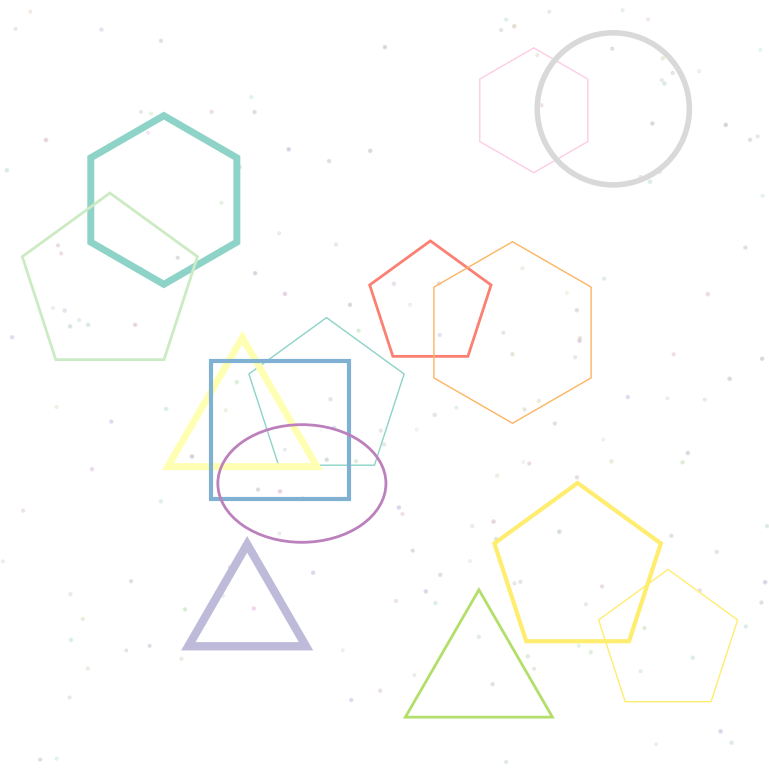[{"shape": "pentagon", "thickness": 0.5, "radius": 0.53, "center": [0.424, 0.482]}, {"shape": "hexagon", "thickness": 2.5, "radius": 0.55, "center": [0.213, 0.74]}, {"shape": "triangle", "thickness": 2.5, "radius": 0.56, "center": [0.315, 0.45]}, {"shape": "triangle", "thickness": 3, "radius": 0.44, "center": [0.321, 0.205]}, {"shape": "pentagon", "thickness": 1, "radius": 0.41, "center": [0.559, 0.604]}, {"shape": "square", "thickness": 1.5, "radius": 0.45, "center": [0.364, 0.442]}, {"shape": "hexagon", "thickness": 0.5, "radius": 0.59, "center": [0.666, 0.568]}, {"shape": "triangle", "thickness": 1, "radius": 0.55, "center": [0.622, 0.124]}, {"shape": "hexagon", "thickness": 0.5, "radius": 0.41, "center": [0.693, 0.857]}, {"shape": "circle", "thickness": 2, "radius": 0.49, "center": [0.796, 0.859]}, {"shape": "oval", "thickness": 1, "radius": 0.55, "center": [0.392, 0.372]}, {"shape": "pentagon", "thickness": 1, "radius": 0.6, "center": [0.143, 0.63]}, {"shape": "pentagon", "thickness": 0.5, "radius": 0.47, "center": [0.868, 0.166]}, {"shape": "pentagon", "thickness": 1.5, "radius": 0.57, "center": [0.75, 0.259]}]